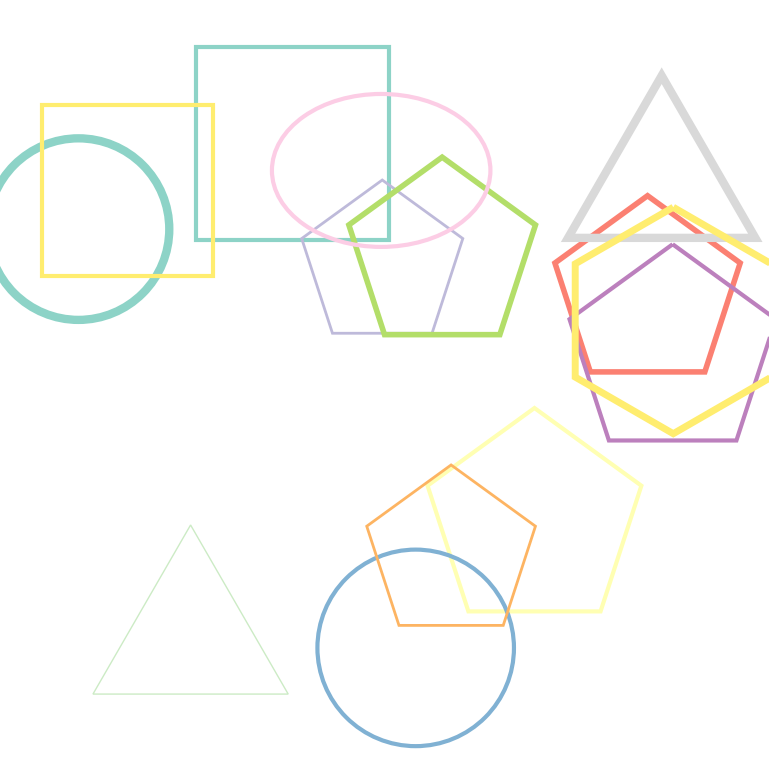[{"shape": "square", "thickness": 1.5, "radius": 0.62, "center": [0.38, 0.814]}, {"shape": "circle", "thickness": 3, "radius": 0.59, "center": [0.102, 0.702]}, {"shape": "pentagon", "thickness": 1.5, "radius": 0.73, "center": [0.694, 0.324]}, {"shape": "pentagon", "thickness": 1, "radius": 0.55, "center": [0.496, 0.656]}, {"shape": "pentagon", "thickness": 2, "radius": 0.63, "center": [0.841, 0.619]}, {"shape": "circle", "thickness": 1.5, "radius": 0.64, "center": [0.54, 0.159]}, {"shape": "pentagon", "thickness": 1, "radius": 0.58, "center": [0.586, 0.281]}, {"shape": "pentagon", "thickness": 2, "radius": 0.64, "center": [0.574, 0.668]}, {"shape": "oval", "thickness": 1.5, "radius": 0.71, "center": [0.495, 0.779]}, {"shape": "triangle", "thickness": 3, "radius": 0.7, "center": [0.859, 0.761]}, {"shape": "pentagon", "thickness": 1.5, "radius": 0.7, "center": [0.874, 0.542]}, {"shape": "triangle", "thickness": 0.5, "radius": 0.73, "center": [0.248, 0.172]}, {"shape": "square", "thickness": 1.5, "radius": 0.56, "center": [0.166, 0.753]}, {"shape": "hexagon", "thickness": 2.5, "radius": 0.74, "center": [0.874, 0.584]}]